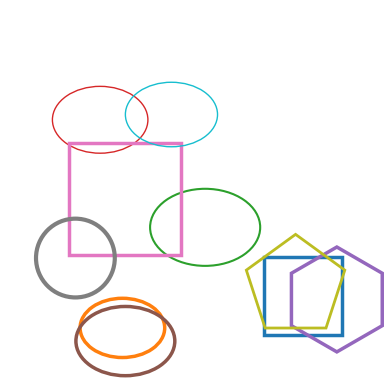[{"shape": "square", "thickness": 2.5, "radius": 0.51, "center": [0.787, 0.231]}, {"shape": "oval", "thickness": 2.5, "radius": 0.55, "center": [0.318, 0.148]}, {"shape": "oval", "thickness": 1.5, "radius": 0.71, "center": [0.533, 0.41]}, {"shape": "oval", "thickness": 1, "radius": 0.62, "center": [0.26, 0.689]}, {"shape": "hexagon", "thickness": 2.5, "radius": 0.68, "center": [0.875, 0.222]}, {"shape": "oval", "thickness": 2.5, "radius": 0.64, "center": [0.326, 0.114]}, {"shape": "square", "thickness": 2.5, "radius": 0.73, "center": [0.325, 0.482]}, {"shape": "circle", "thickness": 3, "radius": 0.51, "center": [0.196, 0.33]}, {"shape": "pentagon", "thickness": 2, "radius": 0.67, "center": [0.768, 0.257]}, {"shape": "oval", "thickness": 1, "radius": 0.6, "center": [0.445, 0.703]}]